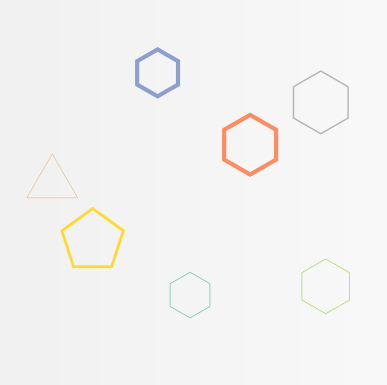[{"shape": "hexagon", "thickness": 0.5, "radius": 0.3, "center": [0.49, 0.234]}, {"shape": "hexagon", "thickness": 3, "radius": 0.39, "center": [0.645, 0.624]}, {"shape": "hexagon", "thickness": 3, "radius": 0.3, "center": [0.407, 0.811]}, {"shape": "hexagon", "thickness": 0.5, "radius": 0.36, "center": [0.841, 0.256]}, {"shape": "pentagon", "thickness": 2, "radius": 0.42, "center": [0.239, 0.375]}, {"shape": "triangle", "thickness": 0.5, "radius": 0.38, "center": [0.135, 0.524]}, {"shape": "hexagon", "thickness": 1, "radius": 0.41, "center": [0.828, 0.734]}]